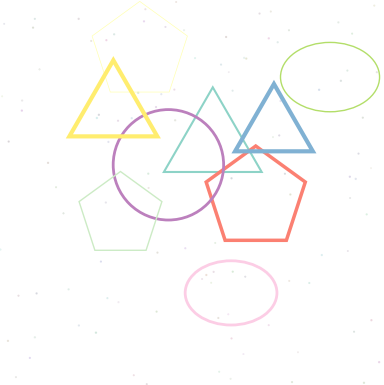[{"shape": "triangle", "thickness": 1.5, "radius": 0.73, "center": [0.553, 0.627]}, {"shape": "pentagon", "thickness": 0.5, "radius": 0.65, "center": [0.363, 0.866]}, {"shape": "pentagon", "thickness": 2.5, "radius": 0.68, "center": [0.664, 0.485]}, {"shape": "triangle", "thickness": 3, "radius": 0.58, "center": [0.712, 0.665]}, {"shape": "oval", "thickness": 1, "radius": 0.64, "center": [0.857, 0.8]}, {"shape": "oval", "thickness": 2, "radius": 0.6, "center": [0.6, 0.239]}, {"shape": "circle", "thickness": 2, "radius": 0.72, "center": [0.437, 0.572]}, {"shape": "pentagon", "thickness": 1, "radius": 0.57, "center": [0.313, 0.441]}, {"shape": "triangle", "thickness": 3, "radius": 0.66, "center": [0.294, 0.712]}]